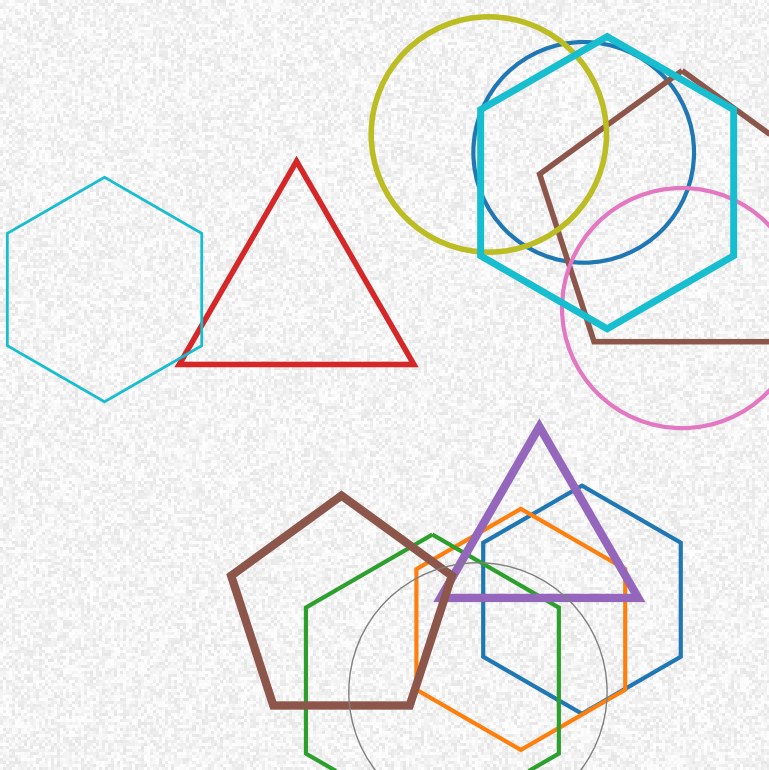[{"shape": "circle", "thickness": 1.5, "radius": 0.72, "center": [0.758, 0.802]}, {"shape": "hexagon", "thickness": 1.5, "radius": 0.74, "center": [0.756, 0.221]}, {"shape": "hexagon", "thickness": 1.5, "radius": 0.78, "center": [0.676, 0.183]}, {"shape": "hexagon", "thickness": 1.5, "radius": 0.95, "center": [0.562, 0.116]}, {"shape": "triangle", "thickness": 2, "radius": 0.88, "center": [0.385, 0.615]}, {"shape": "triangle", "thickness": 3, "radius": 0.74, "center": [0.7, 0.298]}, {"shape": "pentagon", "thickness": 2, "radius": 0.97, "center": [0.886, 0.714]}, {"shape": "pentagon", "thickness": 3, "radius": 0.75, "center": [0.444, 0.206]}, {"shape": "circle", "thickness": 1.5, "radius": 0.78, "center": [0.886, 0.6]}, {"shape": "circle", "thickness": 0.5, "radius": 0.84, "center": [0.621, 0.101]}, {"shape": "circle", "thickness": 2, "radius": 0.76, "center": [0.635, 0.825]}, {"shape": "hexagon", "thickness": 1, "radius": 0.73, "center": [0.136, 0.624]}, {"shape": "hexagon", "thickness": 2.5, "radius": 0.95, "center": [0.789, 0.763]}]